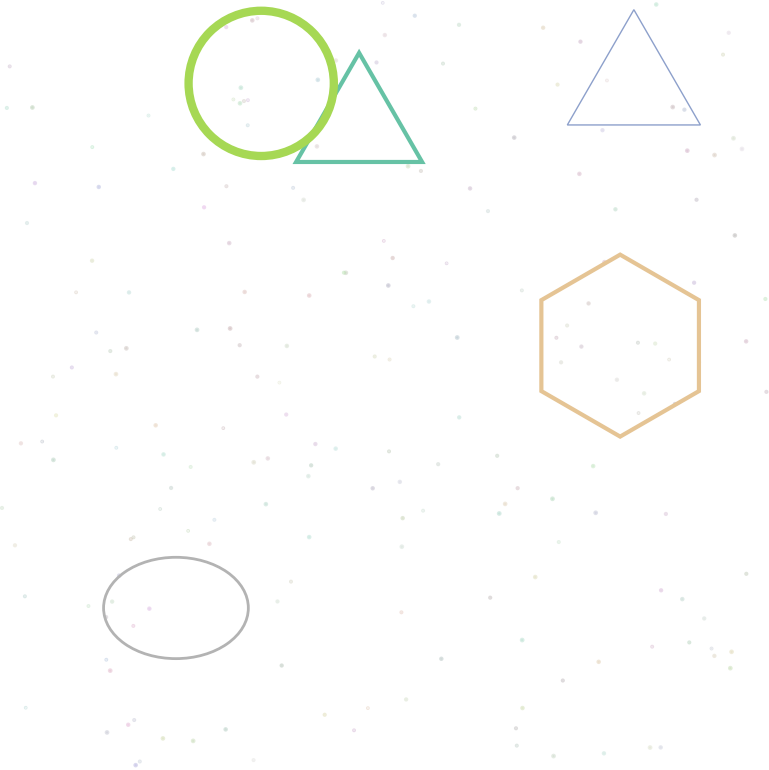[{"shape": "triangle", "thickness": 1.5, "radius": 0.47, "center": [0.466, 0.837]}, {"shape": "triangle", "thickness": 0.5, "radius": 0.5, "center": [0.823, 0.888]}, {"shape": "circle", "thickness": 3, "radius": 0.47, "center": [0.339, 0.892]}, {"shape": "hexagon", "thickness": 1.5, "radius": 0.59, "center": [0.805, 0.551]}, {"shape": "oval", "thickness": 1, "radius": 0.47, "center": [0.229, 0.21]}]